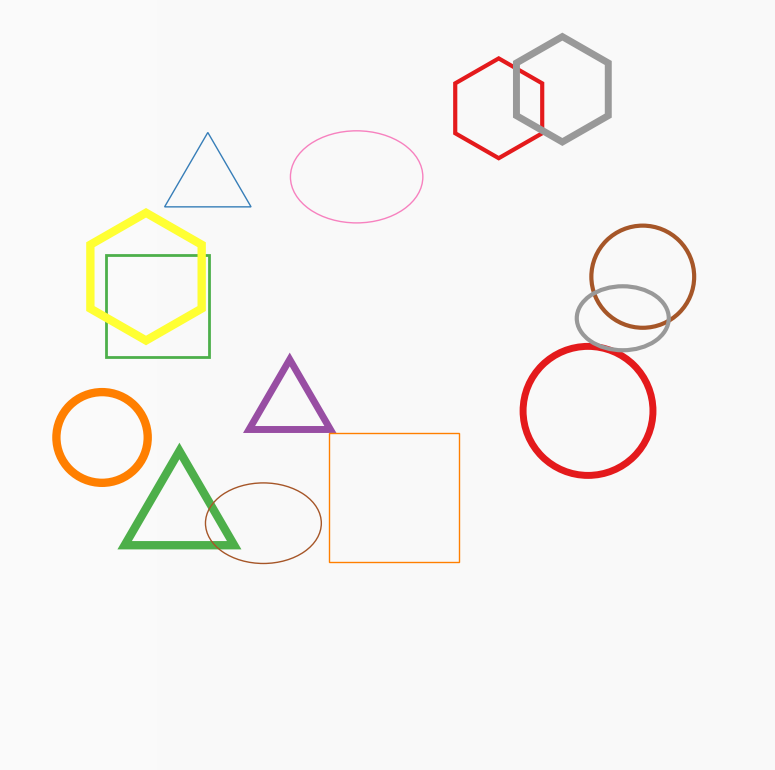[{"shape": "circle", "thickness": 2.5, "radius": 0.42, "center": [0.759, 0.466]}, {"shape": "hexagon", "thickness": 1.5, "radius": 0.32, "center": [0.644, 0.859]}, {"shape": "triangle", "thickness": 0.5, "radius": 0.32, "center": [0.268, 0.764]}, {"shape": "square", "thickness": 1, "radius": 0.33, "center": [0.203, 0.602]}, {"shape": "triangle", "thickness": 3, "radius": 0.41, "center": [0.232, 0.333]}, {"shape": "triangle", "thickness": 2.5, "radius": 0.3, "center": [0.374, 0.473]}, {"shape": "circle", "thickness": 3, "radius": 0.29, "center": [0.132, 0.432]}, {"shape": "square", "thickness": 0.5, "radius": 0.42, "center": [0.508, 0.354]}, {"shape": "hexagon", "thickness": 3, "radius": 0.41, "center": [0.188, 0.641]}, {"shape": "oval", "thickness": 0.5, "radius": 0.37, "center": [0.34, 0.321]}, {"shape": "circle", "thickness": 1.5, "radius": 0.33, "center": [0.829, 0.641]}, {"shape": "oval", "thickness": 0.5, "radius": 0.43, "center": [0.46, 0.77]}, {"shape": "oval", "thickness": 1.5, "radius": 0.3, "center": [0.804, 0.587]}, {"shape": "hexagon", "thickness": 2.5, "radius": 0.34, "center": [0.726, 0.884]}]